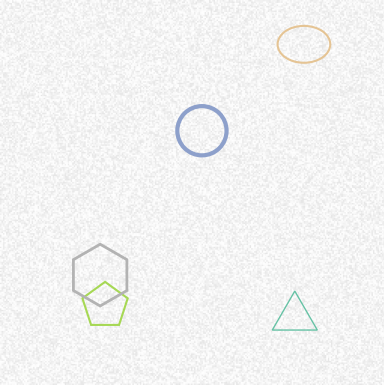[{"shape": "triangle", "thickness": 1, "radius": 0.34, "center": [0.766, 0.176]}, {"shape": "circle", "thickness": 3, "radius": 0.32, "center": [0.525, 0.66]}, {"shape": "pentagon", "thickness": 1.5, "radius": 0.31, "center": [0.273, 0.206]}, {"shape": "oval", "thickness": 1.5, "radius": 0.34, "center": [0.789, 0.885]}, {"shape": "hexagon", "thickness": 2, "radius": 0.4, "center": [0.26, 0.285]}]